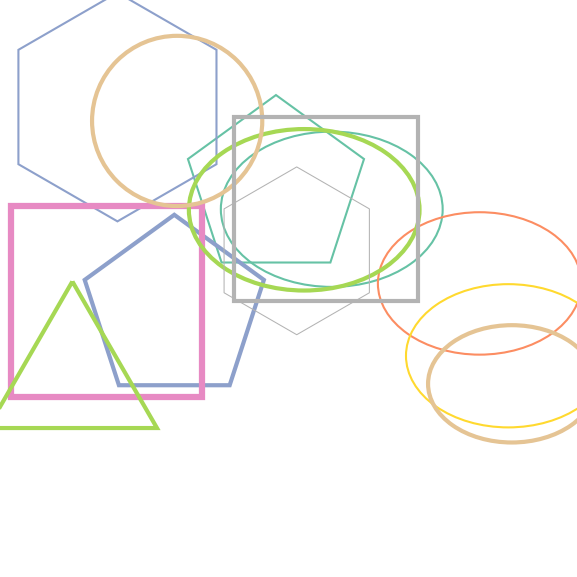[{"shape": "pentagon", "thickness": 1, "radius": 0.8, "center": [0.478, 0.674]}, {"shape": "oval", "thickness": 1, "radius": 0.96, "center": [0.574, 0.637]}, {"shape": "oval", "thickness": 1, "radius": 0.88, "center": [0.831, 0.508]}, {"shape": "pentagon", "thickness": 2, "radius": 0.82, "center": [0.302, 0.464]}, {"shape": "hexagon", "thickness": 1, "radius": 0.99, "center": [0.203, 0.814]}, {"shape": "square", "thickness": 3, "radius": 0.83, "center": [0.184, 0.477]}, {"shape": "oval", "thickness": 2, "radius": 1.0, "center": [0.527, 0.636]}, {"shape": "triangle", "thickness": 2, "radius": 0.85, "center": [0.125, 0.343]}, {"shape": "oval", "thickness": 1, "radius": 0.89, "center": [0.88, 0.383]}, {"shape": "oval", "thickness": 2, "radius": 0.73, "center": [0.886, 0.334]}, {"shape": "circle", "thickness": 2, "radius": 0.74, "center": [0.307, 0.79]}, {"shape": "hexagon", "thickness": 0.5, "radius": 0.73, "center": [0.514, 0.565]}, {"shape": "square", "thickness": 2, "radius": 0.8, "center": [0.564, 0.638]}]